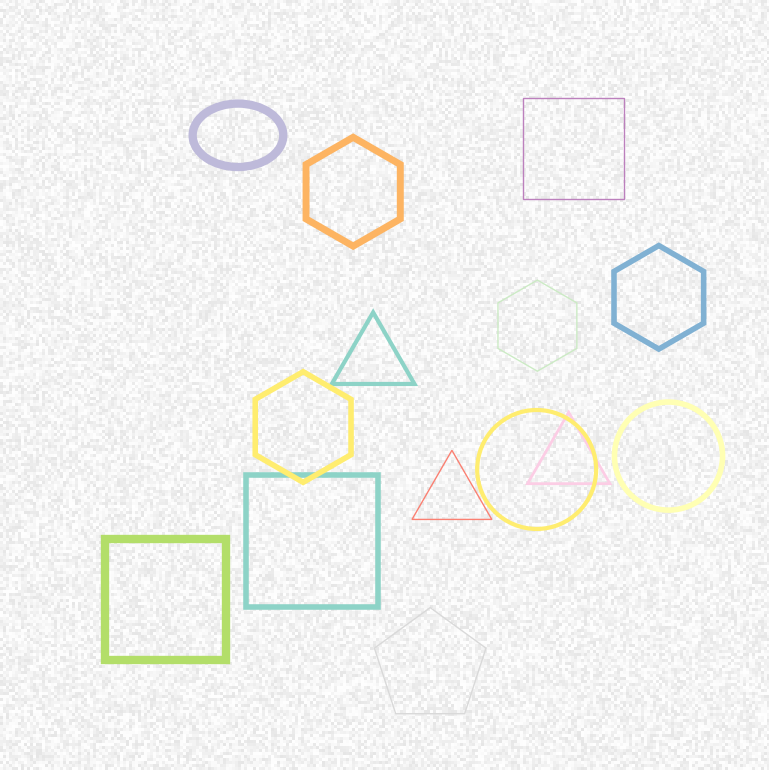[{"shape": "square", "thickness": 2, "radius": 0.43, "center": [0.405, 0.297]}, {"shape": "triangle", "thickness": 1.5, "radius": 0.31, "center": [0.485, 0.532]}, {"shape": "circle", "thickness": 2, "radius": 0.35, "center": [0.868, 0.408]}, {"shape": "oval", "thickness": 3, "radius": 0.29, "center": [0.309, 0.824]}, {"shape": "triangle", "thickness": 0.5, "radius": 0.3, "center": [0.587, 0.355]}, {"shape": "hexagon", "thickness": 2, "radius": 0.34, "center": [0.856, 0.614]}, {"shape": "hexagon", "thickness": 2.5, "radius": 0.35, "center": [0.459, 0.751]}, {"shape": "square", "thickness": 3, "radius": 0.4, "center": [0.215, 0.221]}, {"shape": "triangle", "thickness": 1, "radius": 0.31, "center": [0.739, 0.403]}, {"shape": "pentagon", "thickness": 0.5, "radius": 0.38, "center": [0.559, 0.135]}, {"shape": "square", "thickness": 0.5, "radius": 0.33, "center": [0.745, 0.807]}, {"shape": "hexagon", "thickness": 0.5, "radius": 0.3, "center": [0.698, 0.577]}, {"shape": "hexagon", "thickness": 2, "radius": 0.36, "center": [0.394, 0.445]}, {"shape": "circle", "thickness": 1.5, "radius": 0.39, "center": [0.697, 0.39]}]